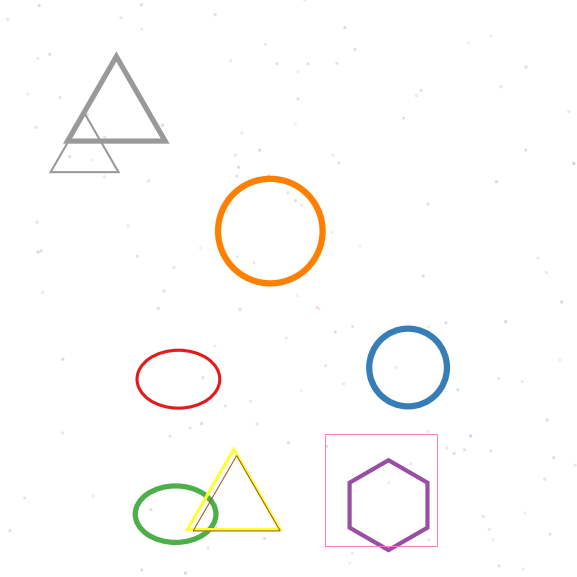[{"shape": "oval", "thickness": 1.5, "radius": 0.36, "center": [0.309, 0.343]}, {"shape": "circle", "thickness": 3, "radius": 0.34, "center": [0.707, 0.363]}, {"shape": "oval", "thickness": 2.5, "radius": 0.35, "center": [0.304, 0.109]}, {"shape": "hexagon", "thickness": 2, "radius": 0.39, "center": [0.673, 0.124]}, {"shape": "circle", "thickness": 3, "radius": 0.45, "center": [0.468, 0.599]}, {"shape": "triangle", "thickness": 1.5, "radius": 0.46, "center": [0.405, 0.128]}, {"shape": "triangle", "thickness": 0.5, "radius": 0.43, "center": [0.41, 0.123]}, {"shape": "square", "thickness": 0.5, "radius": 0.49, "center": [0.66, 0.151]}, {"shape": "triangle", "thickness": 1, "radius": 0.34, "center": [0.146, 0.735]}, {"shape": "triangle", "thickness": 2.5, "radius": 0.49, "center": [0.201, 0.804]}]